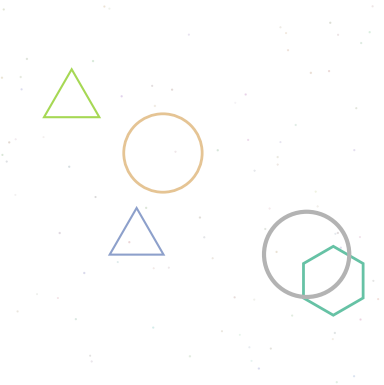[{"shape": "hexagon", "thickness": 2, "radius": 0.45, "center": [0.866, 0.271]}, {"shape": "triangle", "thickness": 1.5, "radius": 0.4, "center": [0.355, 0.379]}, {"shape": "triangle", "thickness": 1.5, "radius": 0.41, "center": [0.186, 0.737]}, {"shape": "circle", "thickness": 2, "radius": 0.51, "center": [0.423, 0.603]}, {"shape": "circle", "thickness": 3, "radius": 0.55, "center": [0.796, 0.339]}]